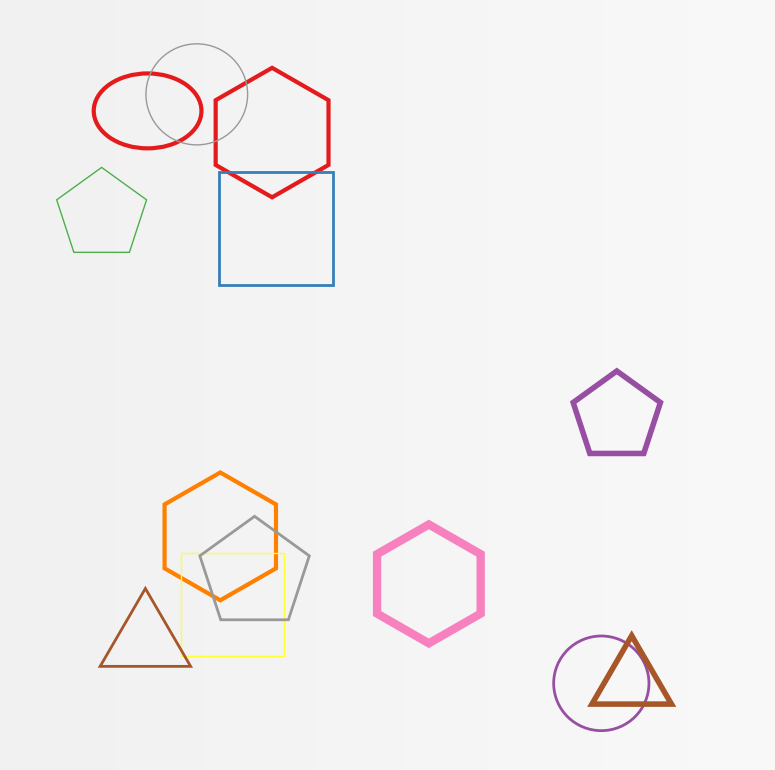[{"shape": "hexagon", "thickness": 1.5, "radius": 0.42, "center": [0.351, 0.828]}, {"shape": "oval", "thickness": 1.5, "radius": 0.35, "center": [0.19, 0.856]}, {"shape": "square", "thickness": 1, "radius": 0.37, "center": [0.357, 0.703]}, {"shape": "pentagon", "thickness": 0.5, "radius": 0.3, "center": [0.131, 0.722]}, {"shape": "pentagon", "thickness": 2, "radius": 0.3, "center": [0.796, 0.459]}, {"shape": "circle", "thickness": 1, "radius": 0.31, "center": [0.776, 0.113]}, {"shape": "hexagon", "thickness": 1.5, "radius": 0.41, "center": [0.284, 0.303]}, {"shape": "square", "thickness": 0.5, "radius": 0.33, "center": [0.3, 0.215]}, {"shape": "triangle", "thickness": 2, "radius": 0.3, "center": [0.815, 0.115]}, {"shape": "triangle", "thickness": 1, "radius": 0.34, "center": [0.188, 0.168]}, {"shape": "hexagon", "thickness": 3, "radius": 0.39, "center": [0.553, 0.242]}, {"shape": "circle", "thickness": 0.5, "radius": 0.33, "center": [0.254, 0.877]}, {"shape": "pentagon", "thickness": 1, "radius": 0.37, "center": [0.328, 0.255]}]